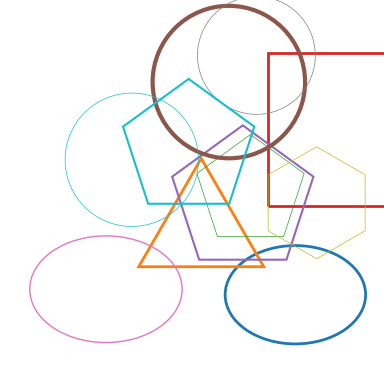[{"shape": "oval", "thickness": 2, "radius": 0.91, "center": [0.767, 0.234]}, {"shape": "triangle", "thickness": 2, "radius": 0.94, "center": [0.523, 0.401]}, {"shape": "pentagon", "thickness": 0.5, "radius": 0.73, "center": [0.651, 0.504]}, {"shape": "square", "thickness": 2, "radius": 0.99, "center": [0.895, 0.663]}, {"shape": "pentagon", "thickness": 1.5, "radius": 0.96, "center": [0.631, 0.481]}, {"shape": "circle", "thickness": 3, "radius": 0.99, "center": [0.594, 0.787]}, {"shape": "oval", "thickness": 1, "radius": 0.99, "center": [0.275, 0.249]}, {"shape": "circle", "thickness": 0.5, "radius": 0.77, "center": [0.666, 0.856]}, {"shape": "hexagon", "thickness": 0.5, "radius": 0.73, "center": [0.822, 0.473]}, {"shape": "circle", "thickness": 0.5, "radius": 0.87, "center": [0.342, 0.585]}, {"shape": "pentagon", "thickness": 1.5, "radius": 0.9, "center": [0.49, 0.616]}]